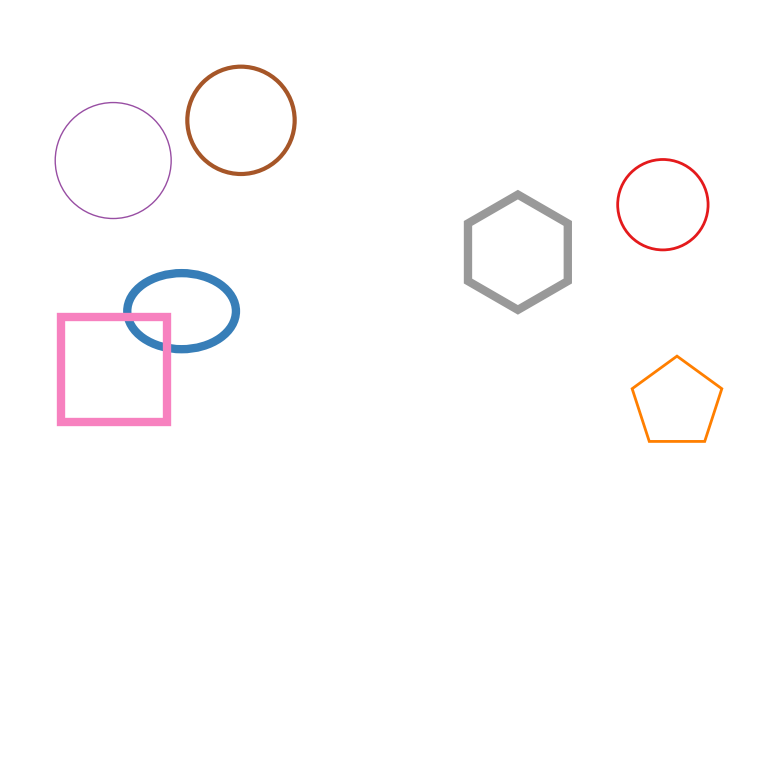[{"shape": "circle", "thickness": 1, "radius": 0.29, "center": [0.861, 0.734]}, {"shape": "oval", "thickness": 3, "radius": 0.35, "center": [0.236, 0.596]}, {"shape": "circle", "thickness": 0.5, "radius": 0.38, "center": [0.147, 0.792]}, {"shape": "pentagon", "thickness": 1, "radius": 0.31, "center": [0.879, 0.476]}, {"shape": "circle", "thickness": 1.5, "radius": 0.35, "center": [0.313, 0.844]}, {"shape": "square", "thickness": 3, "radius": 0.34, "center": [0.148, 0.52]}, {"shape": "hexagon", "thickness": 3, "radius": 0.37, "center": [0.673, 0.672]}]